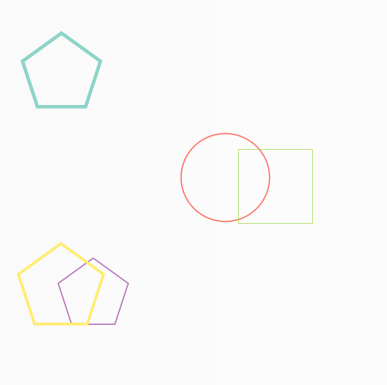[{"shape": "pentagon", "thickness": 2.5, "radius": 0.53, "center": [0.159, 0.808]}, {"shape": "circle", "thickness": 1, "radius": 0.57, "center": [0.581, 0.539]}, {"shape": "square", "thickness": 0.5, "radius": 0.48, "center": [0.711, 0.517]}, {"shape": "pentagon", "thickness": 1, "radius": 0.48, "center": [0.241, 0.235]}, {"shape": "pentagon", "thickness": 2, "radius": 0.58, "center": [0.157, 0.252]}]